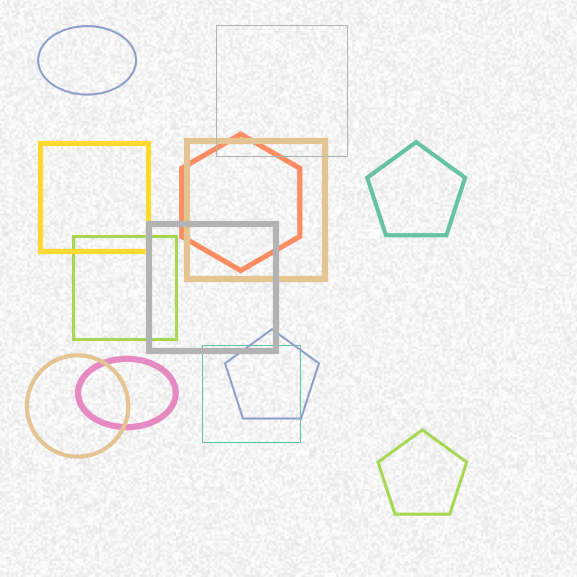[{"shape": "square", "thickness": 0.5, "radius": 0.42, "center": [0.434, 0.317]}, {"shape": "pentagon", "thickness": 2, "radius": 0.45, "center": [0.721, 0.664]}, {"shape": "hexagon", "thickness": 2.5, "radius": 0.59, "center": [0.417, 0.649]}, {"shape": "pentagon", "thickness": 1, "radius": 0.43, "center": [0.471, 0.344]}, {"shape": "oval", "thickness": 1, "radius": 0.42, "center": [0.151, 0.895]}, {"shape": "oval", "thickness": 3, "radius": 0.42, "center": [0.22, 0.319]}, {"shape": "square", "thickness": 1.5, "radius": 0.45, "center": [0.215, 0.502]}, {"shape": "pentagon", "thickness": 1.5, "radius": 0.4, "center": [0.731, 0.174]}, {"shape": "square", "thickness": 2.5, "radius": 0.47, "center": [0.162, 0.658]}, {"shape": "square", "thickness": 3, "radius": 0.6, "center": [0.443, 0.635]}, {"shape": "circle", "thickness": 2, "radius": 0.44, "center": [0.134, 0.296]}, {"shape": "square", "thickness": 3, "radius": 0.55, "center": [0.368, 0.502]}, {"shape": "square", "thickness": 0.5, "radius": 0.57, "center": [0.487, 0.842]}]